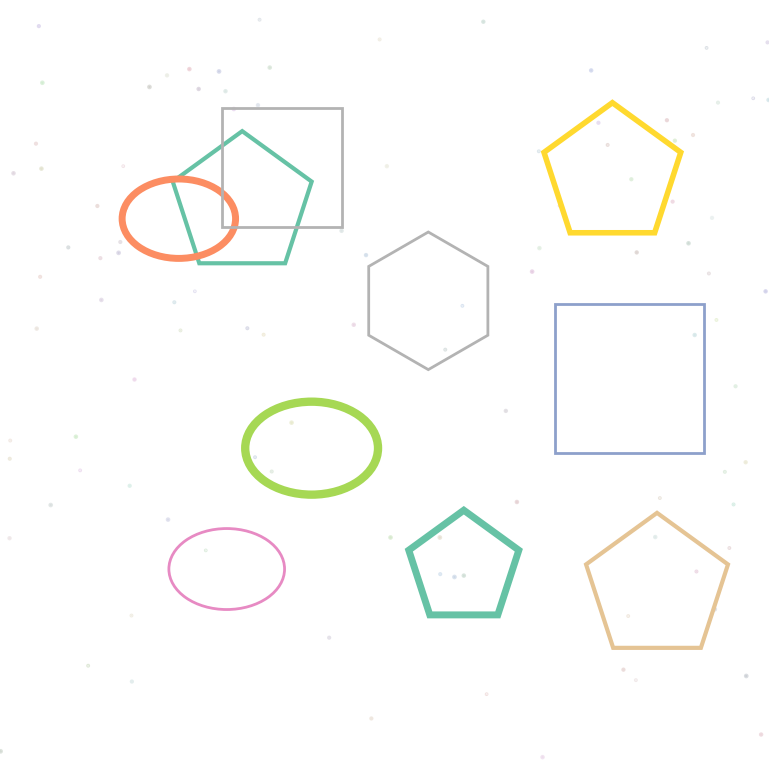[{"shape": "pentagon", "thickness": 1.5, "radius": 0.47, "center": [0.315, 0.735]}, {"shape": "pentagon", "thickness": 2.5, "radius": 0.38, "center": [0.602, 0.262]}, {"shape": "oval", "thickness": 2.5, "radius": 0.37, "center": [0.232, 0.716]}, {"shape": "square", "thickness": 1, "radius": 0.48, "center": [0.817, 0.508]}, {"shape": "oval", "thickness": 1, "radius": 0.38, "center": [0.294, 0.261]}, {"shape": "oval", "thickness": 3, "radius": 0.43, "center": [0.405, 0.418]}, {"shape": "pentagon", "thickness": 2, "radius": 0.47, "center": [0.795, 0.773]}, {"shape": "pentagon", "thickness": 1.5, "radius": 0.48, "center": [0.853, 0.237]}, {"shape": "hexagon", "thickness": 1, "radius": 0.45, "center": [0.556, 0.609]}, {"shape": "square", "thickness": 1, "radius": 0.39, "center": [0.366, 0.782]}]